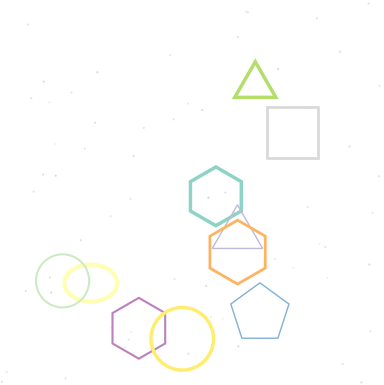[{"shape": "hexagon", "thickness": 2.5, "radius": 0.38, "center": [0.561, 0.49]}, {"shape": "oval", "thickness": 3, "radius": 0.34, "center": [0.236, 0.265]}, {"shape": "triangle", "thickness": 1, "radius": 0.38, "center": [0.617, 0.392]}, {"shape": "pentagon", "thickness": 1, "radius": 0.4, "center": [0.675, 0.186]}, {"shape": "hexagon", "thickness": 2, "radius": 0.42, "center": [0.617, 0.345]}, {"shape": "triangle", "thickness": 2.5, "radius": 0.31, "center": [0.663, 0.778]}, {"shape": "square", "thickness": 2, "radius": 0.33, "center": [0.761, 0.655]}, {"shape": "hexagon", "thickness": 1.5, "radius": 0.4, "center": [0.361, 0.147]}, {"shape": "circle", "thickness": 1.5, "radius": 0.35, "center": [0.163, 0.27]}, {"shape": "circle", "thickness": 2.5, "radius": 0.41, "center": [0.473, 0.12]}]